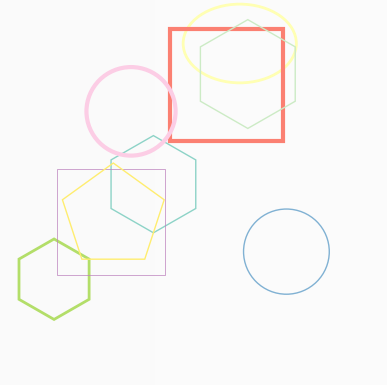[{"shape": "hexagon", "thickness": 1, "radius": 0.63, "center": [0.396, 0.522]}, {"shape": "oval", "thickness": 2, "radius": 0.73, "center": [0.619, 0.887]}, {"shape": "square", "thickness": 3, "radius": 0.73, "center": [0.584, 0.78]}, {"shape": "circle", "thickness": 1, "radius": 0.55, "center": [0.739, 0.346]}, {"shape": "hexagon", "thickness": 2, "radius": 0.52, "center": [0.139, 0.275]}, {"shape": "circle", "thickness": 3, "radius": 0.57, "center": [0.338, 0.711]}, {"shape": "square", "thickness": 0.5, "radius": 0.69, "center": [0.287, 0.423]}, {"shape": "hexagon", "thickness": 1, "radius": 0.71, "center": [0.64, 0.808]}, {"shape": "pentagon", "thickness": 1, "radius": 0.69, "center": [0.292, 0.438]}]